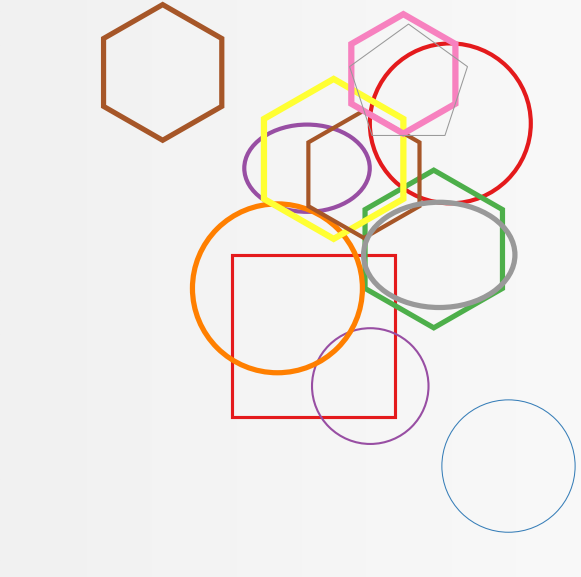[{"shape": "circle", "thickness": 2, "radius": 0.69, "center": [0.775, 0.785]}, {"shape": "square", "thickness": 1.5, "radius": 0.7, "center": [0.54, 0.418]}, {"shape": "circle", "thickness": 0.5, "radius": 0.57, "center": [0.875, 0.192]}, {"shape": "hexagon", "thickness": 2.5, "radius": 0.68, "center": [0.746, 0.568]}, {"shape": "oval", "thickness": 2, "radius": 0.54, "center": [0.528, 0.708]}, {"shape": "circle", "thickness": 1, "radius": 0.5, "center": [0.637, 0.331]}, {"shape": "circle", "thickness": 2.5, "radius": 0.73, "center": [0.477, 0.5]}, {"shape": "hexagon", "thickness": 3, "radius": 0.69, "center": [0.574, 0.724]}, {"shape": "hexagon", "thickness": 2, "radius": 0.55, "center": [0.626, 0.697]}, {"shape": "hexagon", "thickness": 2.5, "radius": 0.59, "center": [0.28, 0.874]}, {"shape": "hexagon", "thickness": 3, "radius": 0.52, "center": [0.694, 0.871]}, {"shape": "pentagon", "thickness": 0.5, "radius": 0.53, "center": [0.703, 0.851]}, {"shape": "oval", "thickness": 2.5, "radius": 0.65, "center": [0.756, 0.558]}]